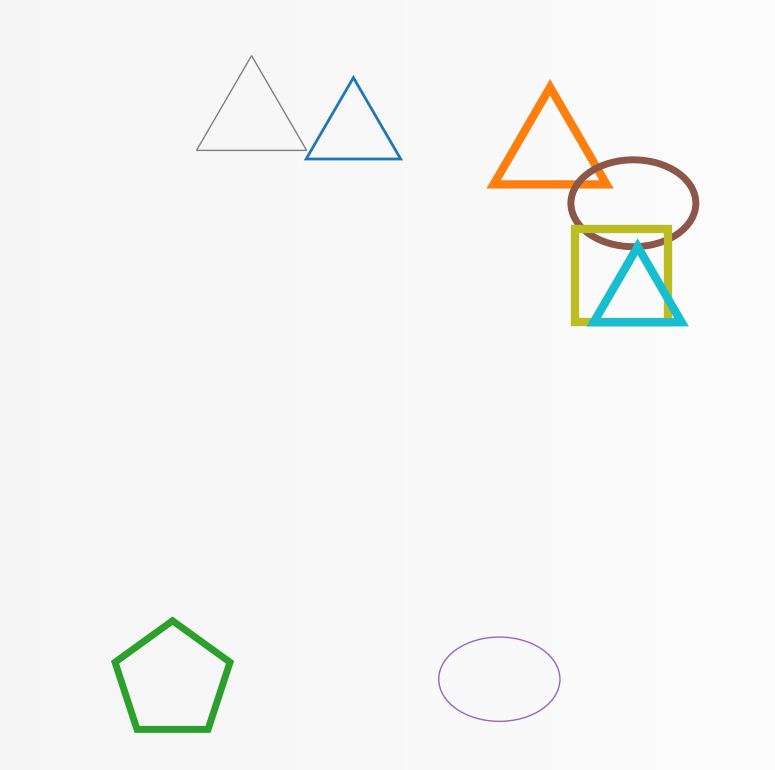[{"shape": "triangle", "thickness": 1, "radius": 0.35, "center": [0.456, 0.829]}, {"shape": "triangle", "thickness": 3, "radius": 0.42, "center": [0.71, 0.803]}, {"shape": "pentagon", "thickness": 2.5, "radius": 0.39, "center": [0.223, 0.116]}, {"shape": "oval", "thickness": 0.5, "radius": 0.39, "center": [0.644, 0.118]}, {"shape": "oval", "thickness": 2.5, "radius": 0.4, "center": [0.817, 0.736]}, {"shape": "triangle", "thickness": 0.5, "radius": 0.41, "center": [0.325, 0.846]}, {"shape": "square", "thickness": 3, "radius": 0.3, "center": [0.802, 0.642]}, {"shape": "triangle", "thickness": 3, "radius": 0.33, "center": [0.823, 0.614]}]